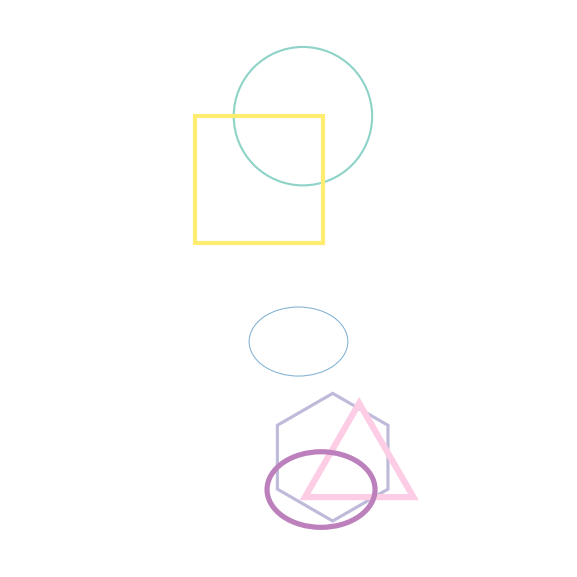[{"shape": "circle", "thickness": 1, "radius": 0.6, "center": [0.525, 0.798]}, {"shape": "hexagon", "thickness": 1.5, "radius": 0.55, "center": [0.576, 0.207]}, {"shape": "oval", "thickness": 0.5, "radius": 0.43, "center": [0.517, 0.408]}, {"shape": "triangle", "thickness": 3, "radius": 0.54, "center": [0.622, 0.193]}, {"shape": "oval", "thickness": 2.5, "radius": 0.47, "center": [0.556, 0.151]}, {"shape": "square", "thickness": 2, "radius": 0.55, "center": [0.448, 0.688]}]